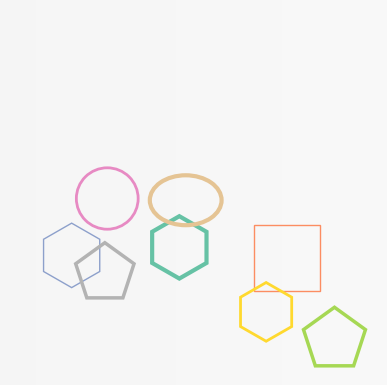[{"shape": "hexagon", "thickness": 3, "radius": 0.4, "center": [0.463, 0.357]}, {"shape": "square", "thickness": 1, "radius": 0.43, "center": [0.741, 0.331]}, {"shape": "hexagon", "thickness": 1, "radius": 0.42, "center": [0.185, 0.337]}, {"shape": "circle", "thickness": 2, "radius": 0.4, "center": [0.277, 0.484]}, {"shape": "pentagon", "thickness": 2.5, "radius": 0.42, "center": [0.863, 0.118]}, {"shape": "hexagon", "thickness": 2, "radius": 0.38, "center": [0.687, 0.19]}, {"shape": "oval", "thickness": 3, "radius": 0.46, "center": [0.479, 0.48]}, {"shape": "pentagon", "thickness": 2.5, "radius": 0.4, "center": [0.271, 0.29]}]